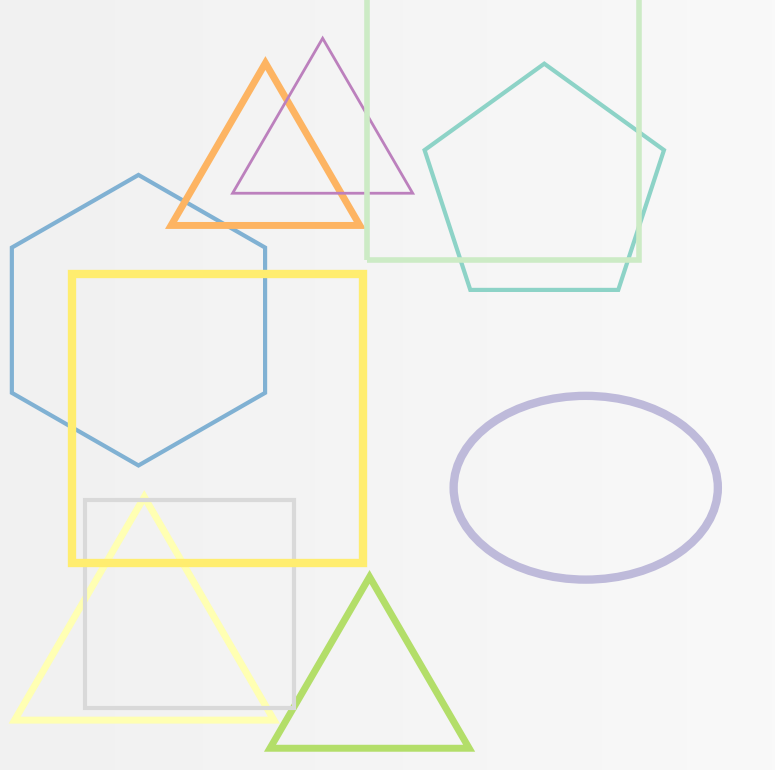[{"shape": "pentagon", "thickness": 1.5, "radius": 0.81, "center": [0.702, 0.755]}, {"shape": "triangle", "thickness": 2.5, "radius": 0.97, "center": [0.186, 0.161]}, {"shape": "oval", "thickness": 3, "radius": 0.85, "center": [0.756, 0.367]}, {"shape": "hexagon", "thickness": 1.5, "radius": 0.94, "center": [0.179, 0.584]}, {"shape": "triangle", "thickness": 2.5, "radius": 0.7, "center": [0.343, 0.778]}, {"shape": "triangle", "thickness": 2.5, "radius": 0.74, "center": [0.477, 0.102]}, {"shape": "square", "thickness": 1.5, "radius": 0.67, "center": [0.244, 0.216]}, {"shape": "triangle", "thickness": 1, "radius": 0.67, "center": [0.416, 0.816]}, {"shape": "square", "thickness": 2, "radius": 0.88, "center": [0.649, 0.838]}, {"shape": "square", "thickness": 3, "radius": 0.94, "center": [0.281, 0.457]}]